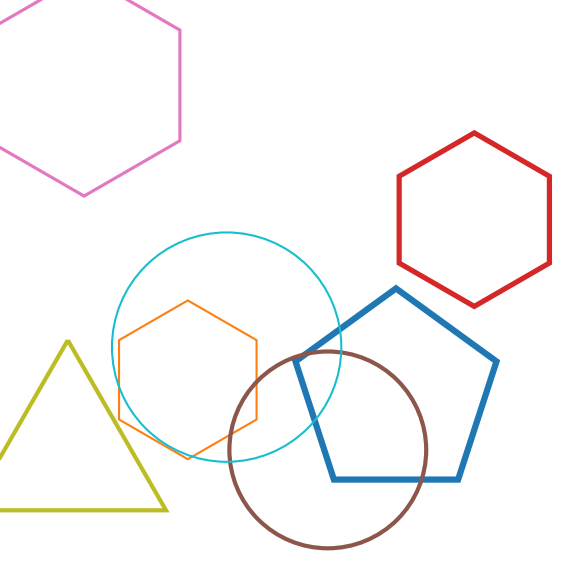[{"shape": "pentagon", "thickness": 3, "radius": 0.91, "center": [0.686, 0.317]}, {"shape": "hexagon", "thickness": 1, "radius": 0.69, "center": [0.325, 0.341]}, {"shape": "hexagon", "thickness": 2.5, "radius": 0.75, "center": [0.821, 0.619]}, {"shape": "circle", "thickness": 2, "radius": 0.85, "center": [0.568, 0.22]}, {"shape": "hexagon", "thickness": 1.5, "radius": 0.96, "center": [0.146, 0.851]}, {"shape": "triangle", "thickness": 2, "radius": 0.98, "center": [0.117, 0.214]}, {"shape": "circle", "thickness": 1, "radius": 0.99, "center": [0.392, 0.398]}]